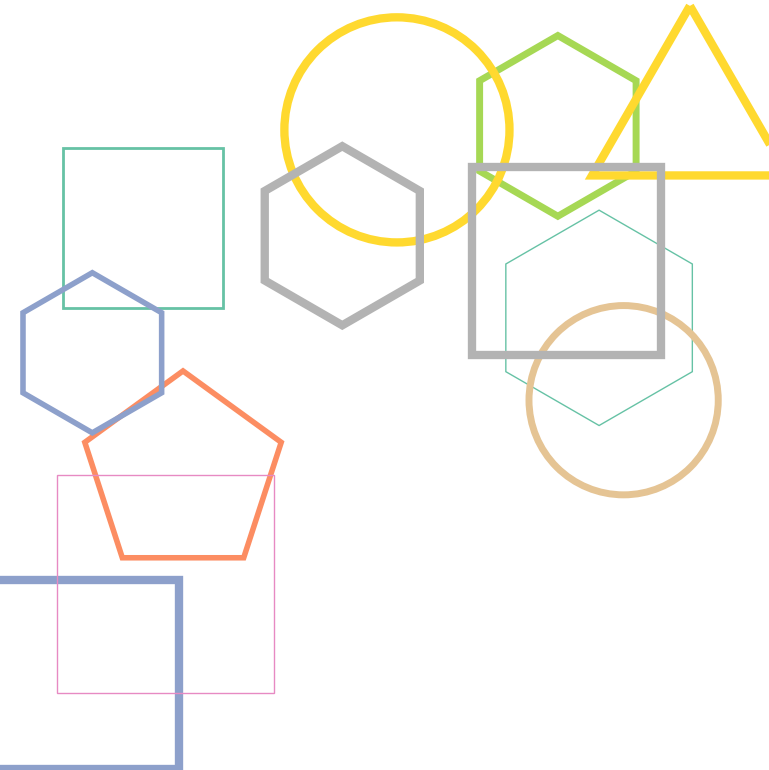[{"shape": "square", "thickness": 1, "radius": 0.52, "center": [0.186, 0.704]}, {"shape": "hexagon", "thickness": 0.5, "radius": 0.7, "center": [0.778, 0.587]}, {"shape": "pentagon", "thickness": 2, "radius": 0.67, "center": [0.238, 0.384]}, {"shape": "square", "thickness": 3, "radius": 0.61, "center": [0.11, 0.124]}, {"shape": "hexagon", "thickness": 2, "radius": 0.52, "center": [0.12, 0.542]}, {"shape": "square", "thickness": 0.5, "radius": 0.71, "center": [0.215, 0.242]}, {"shape": "hexagon", "thickness": 2.5, "radius": 0.59, "center": [0.724, 0.837]}, {"shape": "triangle", "thickness": 3, "radius": 0.73, "center": [0.896, 0.846]}, {"shape": "circle", "thickness": 3, "radius": 0.73, "center": [0.515, 0.831]}, {"shape": "circle", "thickness": 2.5, "radius": 0.61, "center": [0.81, 0.48]}, {"shape": "square", "thickness": 3, "radius": 0.61, "center": [0.736, 0.661]}, {"shape": "hexagon", "thickness": 3, "radius": 0.58, "center": [0.445, 0.694]}]